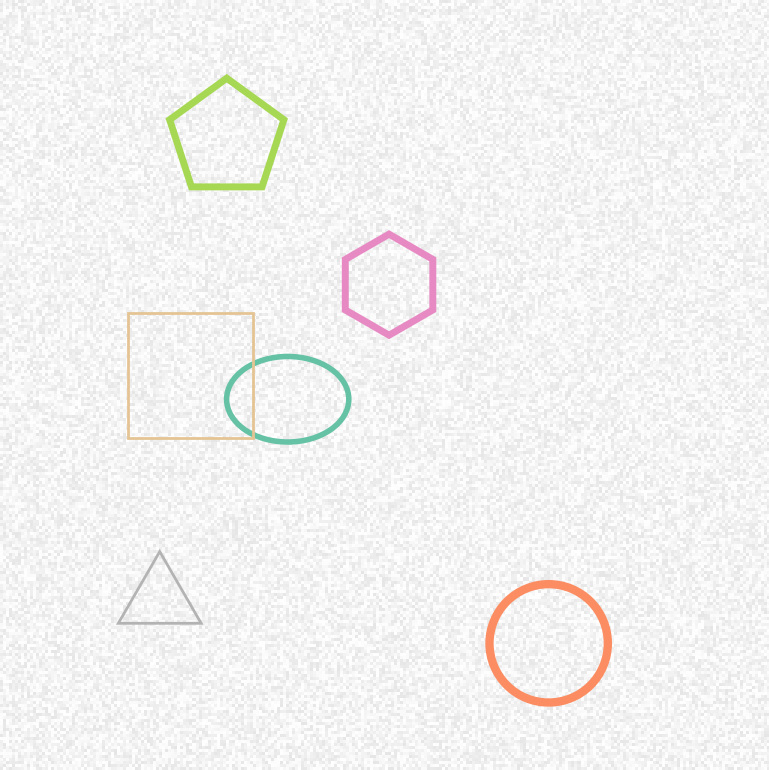[{"shape": "oval", "thickness": 2, "radius": 0.4, "center": [0.374, 0.482]}, {"shape": "circle", "thickness": 3, "radius": 0.38, "center": [0.713, 0.164]}, {"shape": "hexagon", "thickness": 2.5, "radius": 0.33, "center": [0.505, 0.63]}, {"shape": "pentagon", "thickness": 2.5, "radius": 0.39, "center": [0.295, 0.82]}, {"shape": "square", "thickness": 1, "radius": 0.4, "center": [0.247, 0.512]}, {"shape": "triangle", "thickness": 1, "radius": 0.31, "center": [0.207, 0.222]}]